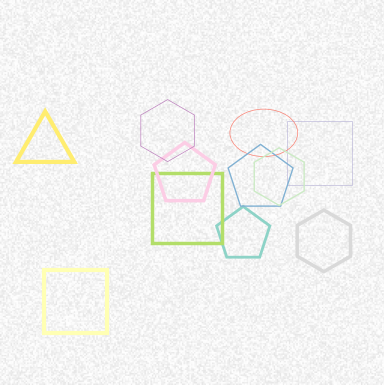[{"shape": "pentagon", "thickness": 2, "radius": 0.36, "center": [0.632, 0.391]}, {"shape": "square", "thickness": 3, "radius": 0.41, "center": [0.197, 0.218]}, {"shape": "square", "thickness": 0.5, "radius": 0.42, "center": [0.83, 0.603]}, {"shape": "oval", "thickness": 0.5, "radius": 0.44, "center": [0.685, 0.655]}, {"shape": "pentagon", "thickness": 1, "radius": 0.44, "center": [0.677, 0.536]}, {"shape": "square", "thickness": 2.5, "radius": 0.46, "center": [0.486, 0.459]}, {"shape": "pentagon", "thickness": 2.5, "radius": 0.42, "center": [0.48, 0.546]}, {"shape": "hexagon", "thickness": 2.5, "radius": 0.4, "center": [0.841, 0.374]}, {"shape": "hexagon", "thickness": 0.5, "radius": 0.4, "center": [0.435, 0.661]}, {"shape": "hexagon", "thickness": 1, "radius": 0.37, "center": [0.725, 0.541]}, {"shape": "triangle", "thickness": 3, "radius": 0.44, "center": [0.117, 0.623]}]